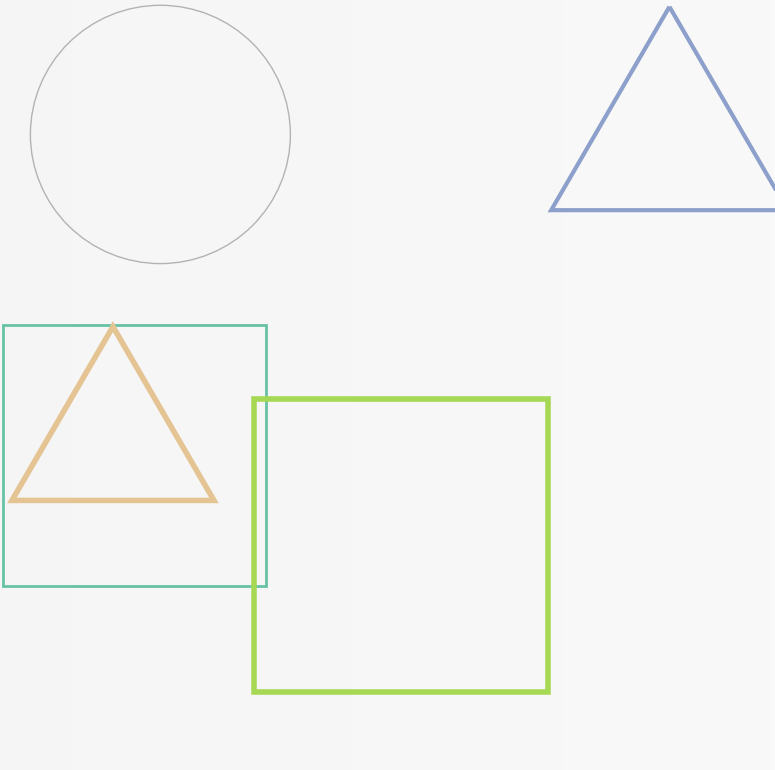[{"shape": "square", "thickness": 1, "radius": 0.85, "center": [0.173, 0.408]}, {"shape": "triangle", "thickness": 1.5, "radius": 0.88, "center": [0.864, 0.815]}, {"shape": "square", "thickness": 2, "radius": 0.95, "center": [0.517, 0.292]}, {"shape": "triangle", "thickness": 2, "radius": 0.75, "center": [0.146, 0.425]}, {"shape": "circle", "thickness": 0.5, "radius": 0.84, "center": [0.207, 0.825]}]